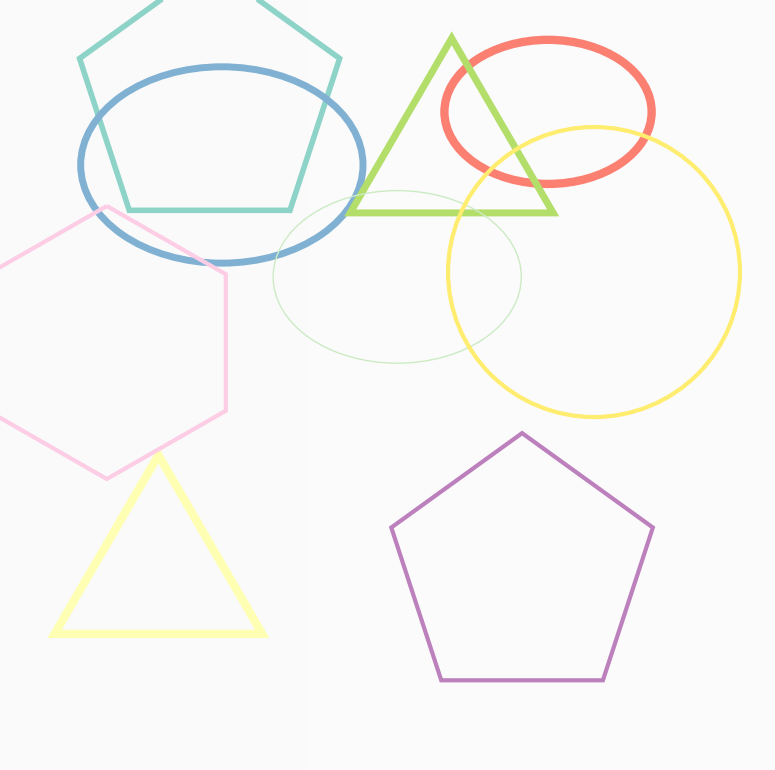[{"shape": "pentagon", "thickness": 2, "radius": 0.88, "center": [0.27, 0.87]}, {"shape": "triangle", "thickness": 3, "radius": 0.77, "center": [0.204, 0.254]}, {"shape": "oval", "thickness": 3, "radius": 0.67, "center": [0.707, 0.855]}, {"shape": "oval", "thickness": 2.5, "radius": 0.91, "center": [0.286, 0.786]}, {"shape": "triangle", "thickness": 2.5, "radius": 0.76, "center": [0.583, 0.799]}, {"shape": "hexagon", "thickness": 1.5, "radius": 0.89, "center": [0.138, 0.555]}, {"shape": "pentagon", "thickness": 1.5, "radius": 0.89, "center": [0.674, 0.26]}, {"shape": "oval", "thickness": 0.5, "radius": 0.8, "center": [0.513, 0.64]}, {"shape": "circle", "thickness": 1.5, "radius": 0.94, "center": [0.766, 0.647]}]